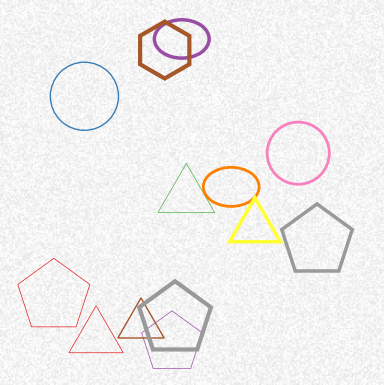[{"shape": "pentagon", "thickness": 0.5, "radius": 0.49, "center": [0.14, 0.231]}, {"shape": "triangle", "thickness": 0.5, "radius": 0.41, "center": [0.25, 0.125]}, {"shape": "circle", "thickness": 1, "radius": 0.44, "center": [0.219, 0.75]}, {"shape": "triangle", "thickness": 0.5, "radius": 0.43, "center": [0.484, 0.49]}, {"shape": "pentagon", "thickness": 0.5, "radius": 0.41, "center": [0.447, 0.11]}, {"shape": "oval", "thickness": 2.5, "radius": 0.36, "center": [0.472, 0.899]}, {"shape": "oval", "thickness": 2, "radius": 0.36, "center": [0.601, 0.515]}, {"shape": "triangle", "thickness": 2.5, "radius": 0.38, "center": [0.662, 0.41]}, {"shape": "triangle", "thickness": 1, "radius": 0.35, "center": [0.366, 0.157]}, {"shape": "hexagon", "thickness": 3, "radius": 0.37, "center": [0.428, 0.87]}, {"shape": "circle", "thickness": 2, "radius": 0.4, "center": [0.775, 0.602]}, {"shape": "pentagon", "thickness": 3, "radius": 0.49, "center": [0.455, 0.172]}, {"shape": "pentagon", "thickness": 2.5, "radius": 0.48, "center": [0.823, 0.374]}]